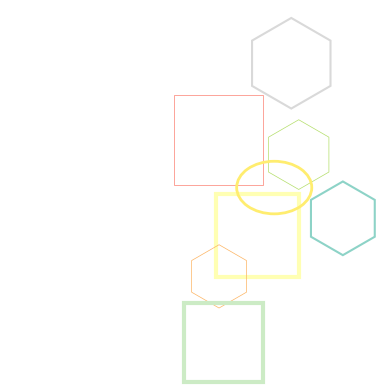[{"shape": "hexagon", "thickness": 1.5, "radius": 0.48, "center": [0.891, 0.433]}, {"shape": "square", "thickness": 3, "radius": 0.54, "center": [0.669, 0.388]}, {"shape": "square", "thickness": 0.5, "radius": 0.58, "center": [0.568, 0.636]}, {"shape": "hexagon", "thickness": 0.5, "radius": 0.41, "center": [0.569, 0.282]}, {"shape": "hexagon", "thickness": 0.5, "radius": 0.45, "center": [0.776, 0.598]}, {"shape": "hexagon", "thickness": 1.5, "radius": 0.59, "center": [0.757, 0.836]}, {"shape": "square", "thickness": 3, "radius": 0.51, "center": [0.581, 0.11]}, {"shape": "oval", "thickness": 2, "radius": 0.49, "center": [0.712, 0.513]}]